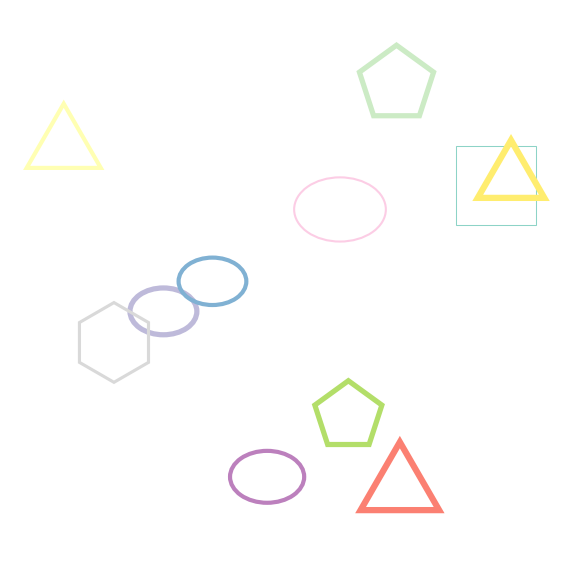[{"shape": "square", "thickness": 0.5, "radius": 0.34, "center": [0.859, 0.678]}, {"shape": "triangle", "thickness": 2, "radius": 0.37, "center": [0.11, 0.745]}, {"shape": "oval", "thickness": 2.5, "radius": 0.29, "center": [0.283, 0.46]}, {"shape": "triangle", "thickness": 3, "radius": 0.39, "center": [0.692, 0.155]}, {"shape": "oval", "thickness": 2, "radius": 0.29, "center": [0.368, 0.512]}, {"shape": "pentagon", "thickness": 2.5, "radius": 0.31, "center": [0.603, 0.279]}, {"shape": "oval", "thickness": 1, "radius": 0.4, "center": [0.589, 0.636]}, {"shape": "hexagon", "thickness": 1.5, "radius": 0.35, "center": [0.197, 0.406]}, {"shape": "oval", "thickness": 2, "radius": 0.32, "center": [0.463, 0.173]}, {"shape": "pentagon", "thickness": 2.5, "radius": 0.34, "center": [0.687, 0.853]}, {"shape": "triangle", "thickness": 3, "radius": 0.33, "center": [0.885, 0.69]}]